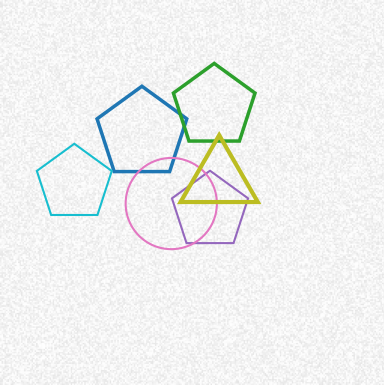[{"shape": "pentagon", "thickness": 2.5, "radius": 0.61, "center": [0.369, 0.653]}, {"shape": "pentagon", "thickness": 2.5, "radius": 0.56, "center": [0.556, 0.724]}, {"shape": "pentagon", "thickness": 1.5, "radius": 0.52, "center": [0.546, 0.453]}, {"shape": "circle", "thickness": 1.5, "radius": 0.59, "center": [0.445, 0.471]}, {"shape": "triangle", "thickness": 3, "radius": 0.58, "center": [0.569, 0.533]}, {"shape": "pentagon", "thickness": 1.5, "radius": 0.51, "center": [0.193, 0.524]}]